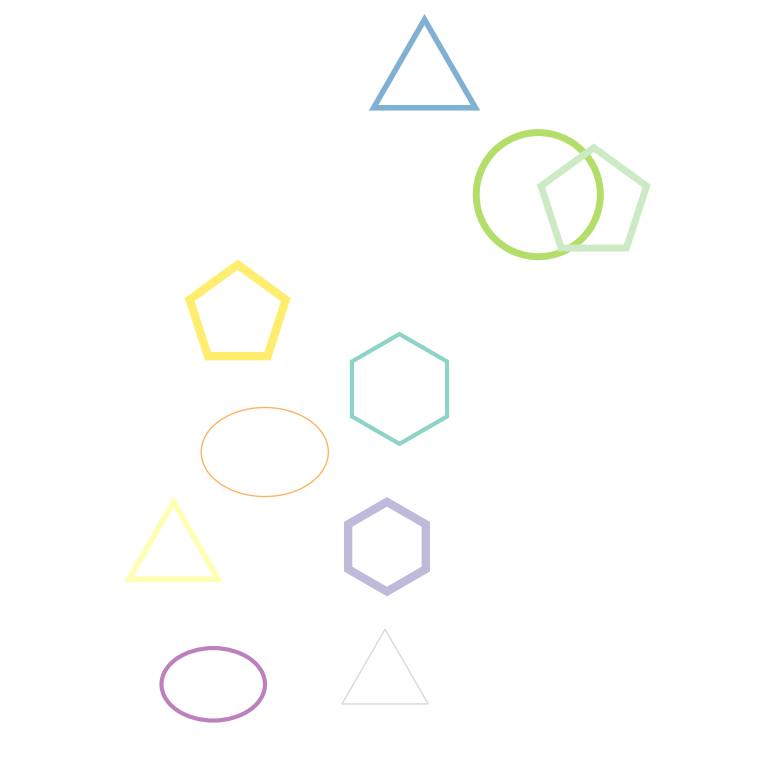[{"shape": "hexagon", "thickness": 1.5, "radius": 0.36, "center": [0.519, 0.495]}, {"shape": "triangle", "thickness": 2, "radius": 0.33, "center": [0.225, 0.281]}, {"shape": "hexagon", "thickness": 3, "radius": 0.29, "center": [0.503, 0.29]}, {"shape": "triangle", "thickness": 2, "radius": 0.38, "center": [0.551, 0.898]}, {"shape": "oval", "thickness": 0.5, "radius": 0.41, "center": [0.344, 0.413]}, {"shape": "circle", "thickness": 2.5, "radius": 0.4, "center": [0.699, 0.747]}, {"shape": "triangle", "thickness": 0.5, "radius": 0.32, "center": [0.5, 0.118]}, {"shape": "oval", "thickness": 1.5, "radius": 0.34, "center": [0.277, 0.111]}, {"shape": "pentagon", "thickness": 2.5, "radius": 0.36, "center": [0.771, 0.736]}, {"shape": "pentagon", "thickness": 3, "radius": 0.33, "center": [0.309, 0.591]}]